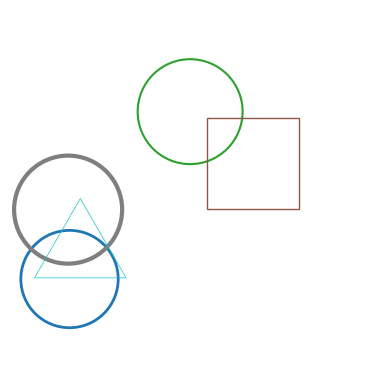[{"shape": "circle", "thickness": 2, "radius": 0.63, "center": [0.181, 0.275]}, {"shape": "circle", "thickness": 1.5, "radius": 0.68, "center": [0.494, 0.71]}, {"shape": "square", "thickness": 1, "radius": 0.59, "center": [0.657, 0.575]}, {"shape": "circle", "thickness": 3, "radius": 0.7, "center": [0.177, 0.456]}, {"shape": "triangle", "thickness": 0.5, "radius": 0.69, "center": [0.209, 0.347]}]